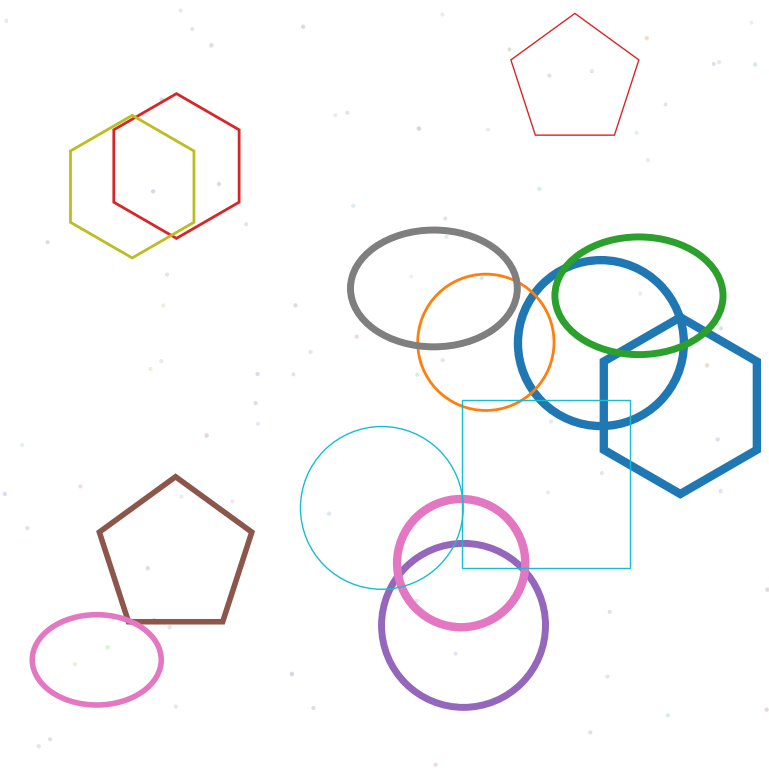[{"shape": "hexagon", "thickness": 3, "radius": 0.57, "center": [0.884, 0.473]}, {"shape": "circle", "thickness": 3, "radius": 0.54, "center": [0.78, 0.554]}, {"shape": "circle", "thickness": 1, "radius": 0.44, "center": [0.631, 0.555]}, {"shape": "oval", "thickness": 2.5, "radius": 0.55, "center": [0.83, 0.616]}, {"shape": "pentagon", "thickness": 0.5, "radius": 0.44, "center": [0.747, 0.895]}, {"shape": "hexagon", "thickness": 1, "radius": 0.47, "center": [0.229, 0.784]}, {"shape": "circle", "thickness": 2.5, "radius": 0.53, "center": [0.602, 0.188]}, {"shape": "pentagon", "thickness": 2, "radius": 0.52, "center": [0.228, 0.277]}, {"shape": "oval", "thickness": 2, "radius": 0.42, "center": [0.126, 0.143]}, {"shape": "circle", "thickness": 3, "radius": 0.42, "center": [0.599, 0.269]}, {"shape": "oval", "thickness": 2.5, "radius": 0.54, "center": [0.564, 0.625]}, {"shape": "hexagon", "thickness": 1, "radius": 0.46, "center": [0.172, 0.758]}, {"shape": "circle", "thickness": 0.5, "radius": 0.53, "center": [0.496, 0.34]}, {"shape": "square", "thickness": 0.5, "radius": 0.54, "center": [0.709, 0.371]}]